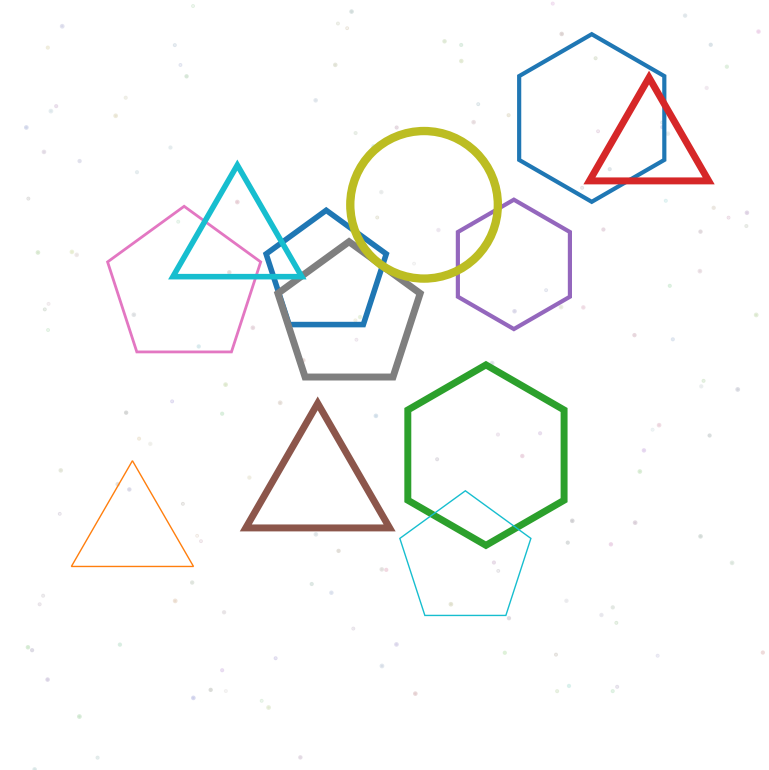[{"shape": "hexagon", "thickness": 1.5, "radius": 0.54, "center": [0.768, 0.847]}, {"shape": "pentagon", "thickness": 2, "radius": 0.41, "center": [0.424, 0.645]}, {"shape": "triangle", "thickness": 0.5, "radius": 0.46, "center": [0.172, 0.31]}, {"shape": "hexagon", "thickness": 2.5, "radius": 0.59, "center": [0.631, 0.409]}, {"shape": "triangle", "thickness": 2.5, "radius": 0.45, "center": [0.843, 0.81]}, {"shape": "hexagon", "thickness": 1.5, "radius": 0.42, "center": [0.667, 0.657]}, {"shape": "triangle", "thickness": 2.5, "radius": 0.54, "center": [0.413, 0.368]}, {"shape": "pentagon", "thickness": 1, "radius": 0.52, "center": [0.239, 0.628]}, {"shape": "pentagon", "thickness": 2.5, "radius": 0.49, "center": [0.453, 0.589]}, {"shape": "circle", "thickness": 3, "radius": 0.48, "center": [0.551, 0.734]}, {"shape": "pentagon", "thickness": 0.5, "radius": 0.45, "center": [0.604, 0.273]}, {"shape": "triangle", "thickness": 2, "radius": 0.48, "center": [0.308, 0.689]}]